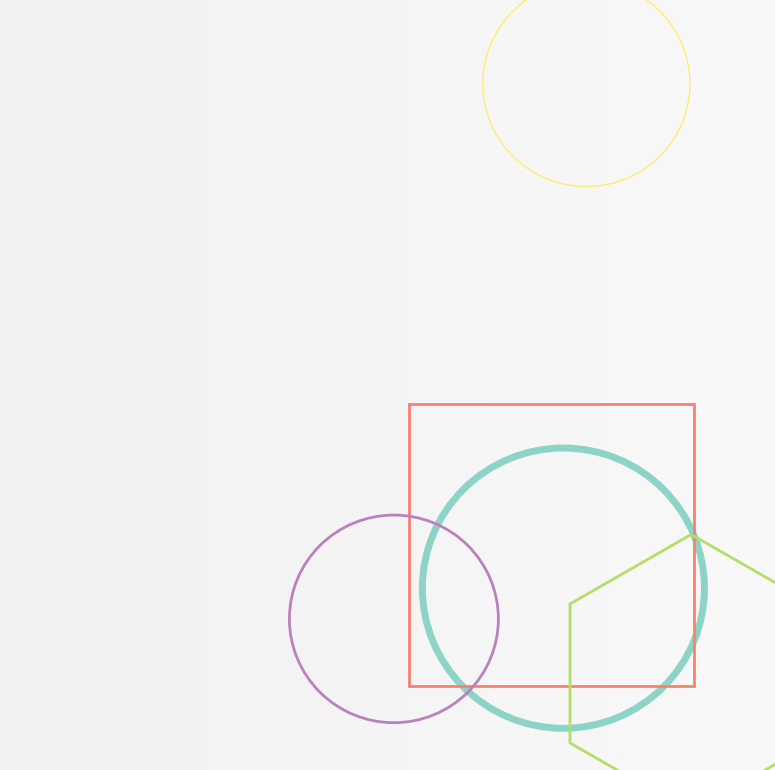[{"shape": "circle", "thickness": 2.5, "radius": 0.91, "center": [0.727, 0.236]}, {"shape": "square", "thickness": 1, "radius": 0.92, "center": [0.711, 0.292]}, {"shape": "hexagon", "thickness": 1, "radius": 0.9, "center": [0.892, 0.125]}, {"shape": "circle", "thickness": 1, "radius": 0.67, "center": [0.508, 0.196]}, {"shape": "circle", "thickness": 0.5, "radius": 0.67, "center": [0.757, 0.891]}]